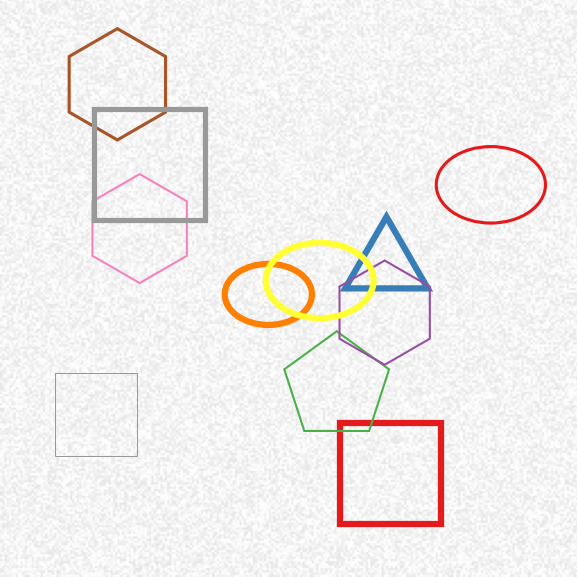[{"shape": "square", "thickness": 3, "radius": 0.44, "center": [0.676, 0.179]}, {"shape": "oval", "thickness": 1.5, "radius": 0.47, "center": [0.85, 0.679]}, {"shape": "triangle", "thickness": 3, "radius": 0.41, "center": [0.669, 0.541]}, {"shape": "pentagon", "thickness": 1, "radius": 0.48, "center": [0.583, 0.33]}, {"shape": "hexagon", "thickness": 1, "radius": 0.45, "center": [0.666, 0.458]}, {"shape": "oval", "thickness": 3, "radius": 0.38, "center": [0.465, 0.489]}, {"shape": "oval", "thickness": 3, "radius": 0.47, "center": [0.554, 0.513]}, {"shape": "hexagon", "thickness": 1.5, "radius": 0.48, "center": [0.203, 0.853]}, {"shape": "hexagon", "thickness": 1, "radius": 0.47, "center": [0.242, 0.603]}, {"shape": "square", "thickness": 2.5, "radius": 0.48, "center": [0.259, 0.714]}, {"shape": "square", "thickness": 0.5, "radius": 0.36, "center": [0.166, 0.281]}]